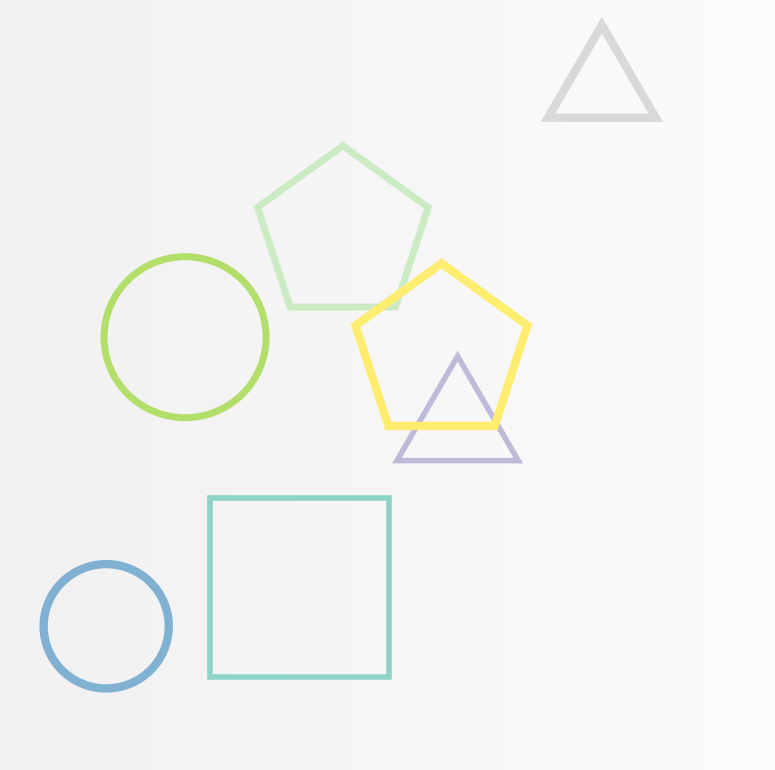[{"shape": "square", "thickness": 2, "radius": 0.58, "center": [0.387, 0.237]}, {"shape": "triangle", "thickness": 2, "radius": 0.45, "center": [0.59, 0.447]}, {"shape": "circle", "thickness": 3, "radius": 0.4, "center": [0.137, 0.187]}, {"shape": "circle", "thickness": 2.5, "radius": 0.52, "center": [0.239, 0.562]}, {"shape": "triangle", "thickness": 3, "radius": 0.4, "center": [0.777, 0.887]}, {"shape": "pentagon", "thickness": 2.5, "radius": 0.58, "center": [0.442, 0.695]}, {"shape": "pentagon", "thickness": 3, "radius": 0.58, "center": [0.57, 0.541]}]